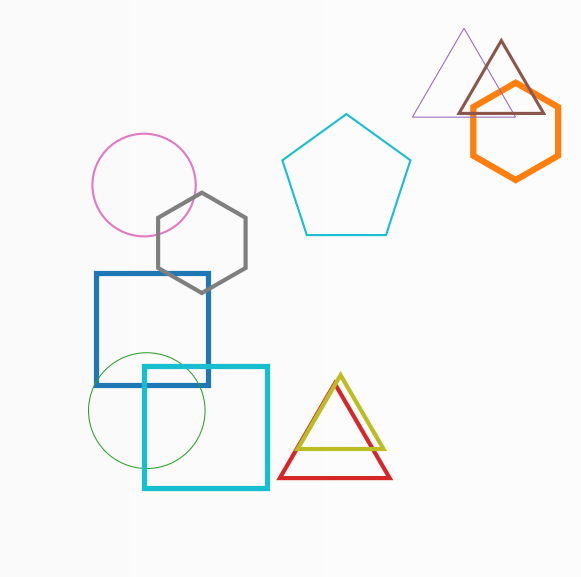[{"shape": "square", "thickness": 2.5, "radius": 0.48, "center": [0.261, 0.429]}, {"shape": "hexagon", "thickness": 3, "radius": 0.42, "center": [0.887, 0.772]}, {"shape": "circle", "thickness": 0.5, "radius": 0.5, "center": [0.253, 0.288]}, {"shape": "triangle", "thickness": 2, "radius": 0.55, "center": [0.576, 0.226]}, {"shape": "triangle", "thickness": 0.5, "radius": 0.51, "center": [0.798, 0.848]}, {"shape": "triangle", "thickness": 1.5, "radius": 0.42, "center": [0.863, 0.845]}, {"shape": "circle", "thickness": 1, "radius": 0.44, "center": [0.248, 0.679]}, {"shape": "hexagon", "thickness": 2, "radius": 0.43, "center": [0.347, 0.579]}, {"shape": "triangle", "thickness": 2, "radius": 0.43, "center": [0.586, 0.264]}, {"shape": "pentagon", "thickness": 1, "radius": 0.58, "center": [0.596, 0.686]}, {"shape": "square", "thickness": 2.5, "radius": 0.53, "center": [0.353, 0.26]}]